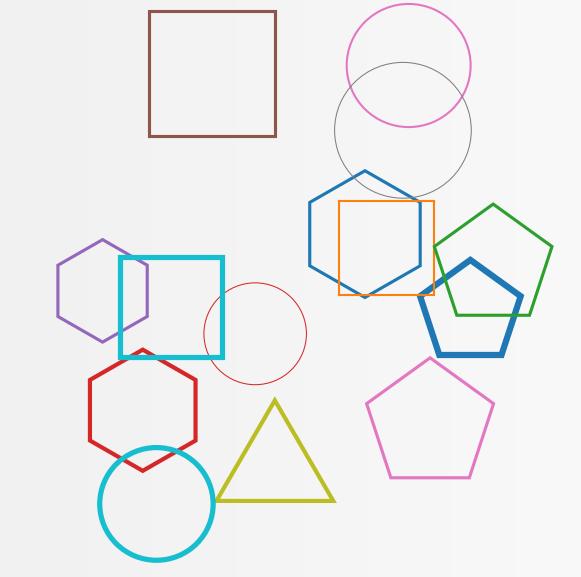[{"shape": "hexagon", "thickness": 1.5, "radius": 0.55, "center": [0.628, 0.594]}, {"shape": "pentagon", "thickness": 3, "radius": 0.45, "center": [0.809, 0.458]}, {"shape": "square", "thickness": 1, "radius": 0.41, "center": [0.665, 0.57]}, {"shape": "pentagon", "thickness": 1.5, "radius": 0.53, "center": [0.848, 0.539]}, {"shape": "circle", "thickness": 0.5, "radius": 0.44, "center": [0.439, 0.421]}, {"shape": "hexagon", "thickness": 2, "radius": 0.52, "center": [0.246, 0.289]}, {"shape": "hexagon", "thickness": 1.5, "radius": 0.44, "center": [0.176, 0.495]}, {"shape": "square", "thickness": 1.5, "radius": 0.54, "center": [0.365, 0.871]}, {"shape": "pentagon", "thickness": 1.5, "radius": 0.57, "center": [0.74, 0.265]}, {"shape": "circle", "thickness": 1, "radius": 0.53, "center": [0.703, 0.886]}, {"shape": "circle", "thickness": 0.5, "radius": 0.59, "center": [0.693, 0.774]}, {"shape": "triangle", "thickness": 2, "radius": 0.58, "center": [0.473, 0.19]}, {"shape": "circle", "thickness": 2.5, "radius": 0.49, "center": [0.269, 0.127]}, {"shape": "square", "thickness": 2.5, "radius": 0.44, "center": [0.294, 0.468]}]